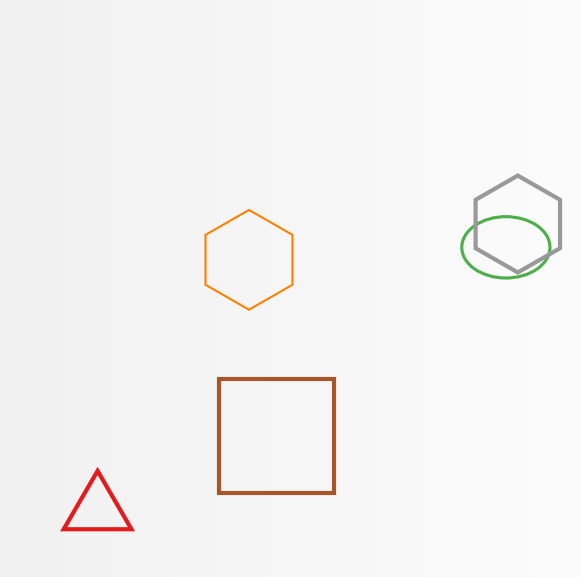[{"shape": "triangle", "thickness": 2, "radius": 0.34, "center": [0.168, 0.116]}, {"shape": "oval", "thickness": 1.5, "radius": 0.38, "center": [0.87, 0.571]}, {"shape": "hexagon", "thickness": 1, "radius": 0.43, "center": [0.428, 0.549]}, {"shape": "square", "thickness": 2, "radius": 0.49, "center": [0.475, 0.244]}, {"shape": "hexagon", "thickness": 2, "radius": 0.42, "center": [0.891, 0.611]}]